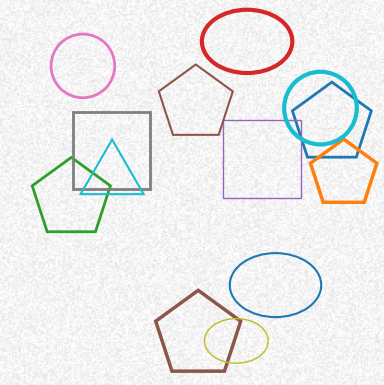[{"shape": "oval", "thickness": 1.5, "radius": 0.59, "center": [0.716, 0.259]}, {"shape": "pentagon", "thickness": 2, "radius": 0.54, "center": [0.862, 0.679]}, {"shape": "pentagon", "thickness": 2.5, "radius": 0.45, "center": [0.893, 0.548]}, {"shape": "pentagon", "thickness": 2, "radius": 0.53, "center": [0.185, 0.484]}, {"shape": "oval", "thickness": 3, "radius": 0.59, "center": [0.642, 0.893]}, {"shape": "square", "thickness": 1, "radius": 0.51, "center": [0.681, 0.588]}, {"shape": "pentagon", "thickness": 1.5, "radius": 0.5, "center": [0.509, 0.731]}, {"shape": "pentagon", "thickness": 2.5, "radius": 0.58, "center": [0.515, 0.13]}, {"shape": "circle", "thickness": 2, "radius": 0.41, "center": [0.215, 0.829]}, {"shape": "square", "thickness": 2, "radius": 0.5, "center": [0.29, 0.609]}, {"shape": "oval", "thickness": 1, "radius": 0.41, "center": [0.614, 0.115]}, {"shape": "triangle", "thickness": 1.5, "radius": 0.47, "center": [0.291, 0.543]}, {"shape": "circle", "thickness": 3, "radius": 0.47, "center": [0.832, 0.719]}]